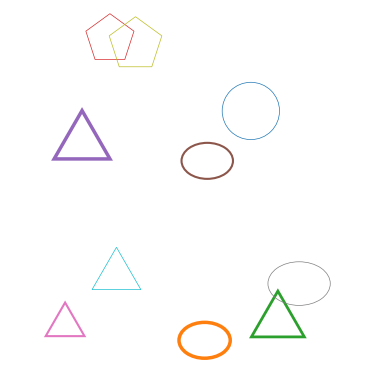[{"shape": "circle", "thickness": 0.5, "radius": 0.37, "center": [0.652, 0.712]}, {"shape": "oval", "thickness": 2.5, "radius": 0.33, "center": [0.531, 0.116]}, {"shape": "triangle", "thickness": 2, "radius": 0.4, "center": [0.722, 0.165]}, {"shape": "pentagon", "thickness": 0.5, "radius": 0.33, "center": [0.286, 0.899]}, {"shape": "triangle", "thickness": 2.5, "radius": 0.42, "center": [0.213, 0.629]}, {"shape": "oval", "thickness": 1.5, "radius": 0.33, "center": [0.538, 0.582]}, {"shape": "triangle", "thickness": 1.5, "radius": 0.29, "center": [0.169, 0.156]}, {"shape": "oval", "thickness": 0.5, "radius": 0.4, "center": [0.777, 0.263]}, {"shape": "pentagon", "thickness": 0.5, "radius": 0.36, "center": [0.352, 0.885]}, {"shape": "triangle", "thickness": 0.5, "radius": 0.37, "center": [0.302, 0.284]}]